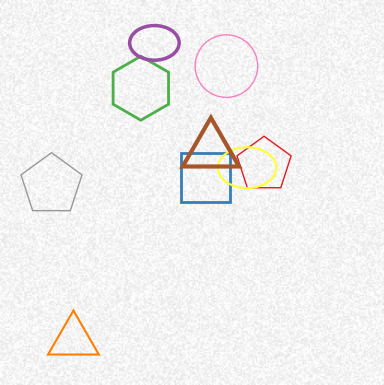[{"shape": "pentagon", "thickness": 1, "radius": 0.37, "center": [0.686, 0.572]}, {"shape": "square", "thickness": 2, "radius": 0.32, "center": [0.535, 0.539]}, {"shape": "hexagon", "thickness": 2, "radius": 0.42, "center": [0.366, 0.771]}, {"shape": "oval", "thickness": 2.5, "radius": 0.32, "center": [0.401, 0.889]}, {"shape": "triangle", "thickness": 1.5, "radius": 0.38, "center": [0.191, 0.117]}, {"shape": "oval", "thickness": 1.5, "radius": 0.38, "center": [0.642, 0.564]}, {"shape": "triangle", "thickness": 3, "radius": 0.42, "center": [0.548, 0.61]}, {"shape": "circle", "thickness": 1, "radius": 0.41, "center": [0.588, 0.828]}, {"shape": "pentagon", "thickness": 1, "radius": 0.42, "center": [0.134, 0.52]}]